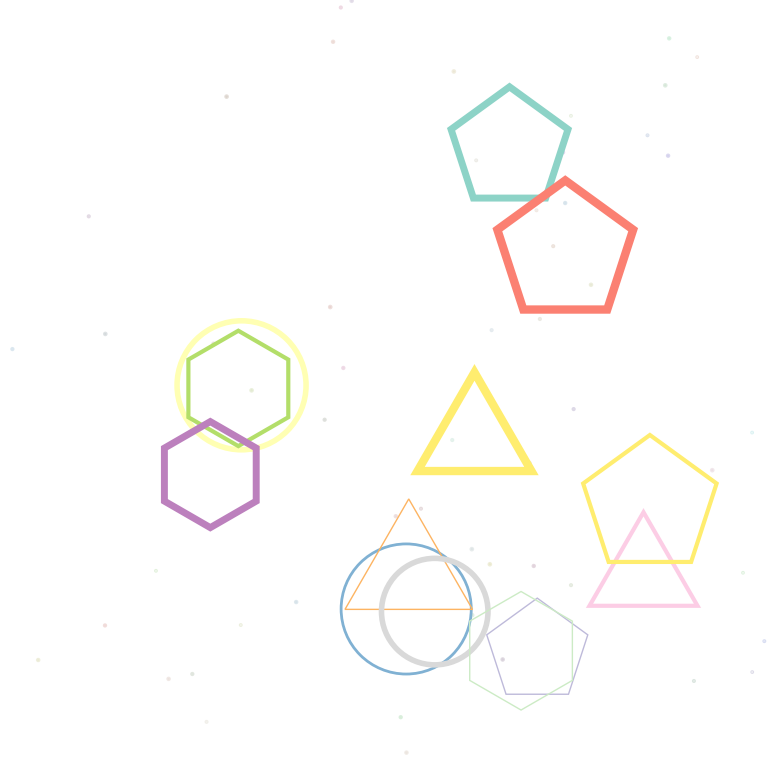[{"shape": "pentagon", "thickness": 2.5, "radius": 0.4, "center": [0.662, 0.807]}, {"shape": "circle", "thickness": 2, "radius": 0.42, "center": [0.314, 0.5]}, {"shape": "pentagon", "thickness": 0.5, "radius": 0.34, "center": [0.698, 0.154]}, {"shape": "pentagon", "thickness": 3, "radius": 0.46, "center": [0.734, 0.673]}, {"shape": "circle", "thickness": 1, "radius": 0.42, "center": [0.528, 0.209]}, {"shape": "triangle", "thickness": 0.5, "radius": 0.48, "center": [0.531, 0.256]}, {"shape": "hexagon", "thickness": 1.5, "radius": 0.37, "center": [0.31, 0.496]}, {"shape": "triangle", "thickness": 1.5, "radius": 0.4, "center": [0.836, 0.254]}, {"shape": "circle", "thickness": 2, "radius": 0.35, "center": [0.565, 0.206]}, {"shape": "hexagon", "thickness": 2.5, "radius": 0.34, "center": [0.273, 0.384]}, {"shape": "hexagon", "thickness": 0.5, "radius": 0.38, "center": [0.677, 0.155]}, {"shape": "pentagon", "thickness": 1.5, "radius": 0.46, "center": [0.844, 0.344]}, {"shape": "triangle", "thickness": 3, "radius": 0.43, "center": [0.616, 0.431]}]